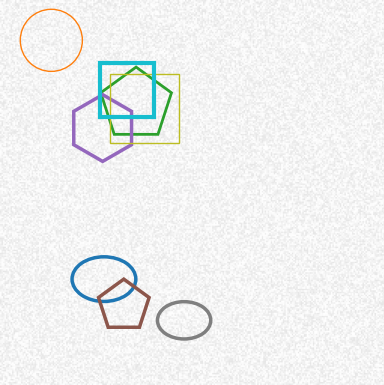[{"shape": "oval", "thickness": 2.5, "radius": 0.41, "center": [0.27, 0.275]}, {"shape": "circle", "thickness": 1, "radius": 0.4, "center": [0.133, 0.895]}, {"shape": "pentagon", "thickness": 2, "radius": 0.48, "center": [0.353, 0.729]}, {"shape": "hexagon", "thickness": 2.5, "radius": 0.43, "center": [0.267, 0.667]}, {"shape": "pentagon", "thickness": 2.5, "radius": 0.35, "center": [0.322, 0.206]}, {"shape": "oval", "thickness": 2.5, "radius": 0.35, "center": [0.478, 0.168]}, {"shape": "square", "thickness": 1, "radius": 0.45, "center": [0.375, 0.717]}, {"shape": "square", "thickness": 3, "radius": 0.35, "center": [0.33, 0.766]}]